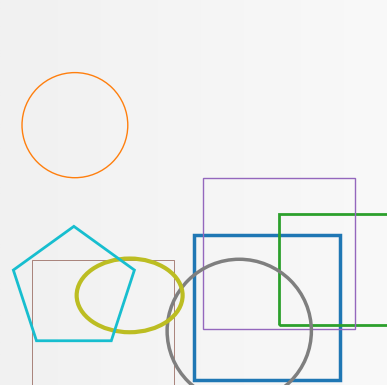[{"shape": "square", "thickness": 2.5, "radius": 0.95, "center": [0.689, 0.201]}, {"shape": "circle", "thickness": 1, "radius": 0.68, "center": [0.193, 0.675]}, {"shape": "square", "thickness": 2, "radius": 0.72, "center": [0.865, 0.299]}, {"shape": "square", "thickness": 1, "radius": 0.98, "center": [0.719, 0.342]}, {"shape": "square", "thickness": 0.5, "radius": 0.92, "center": [0.266, 0.141]}, {"shape": "circle", "thickness": 2.5, "radius": 0.93, "center": [0.617, 0.14]}, {"shape": "oval", "thickness": 3, "radius": 0.68, "center": [0.335, 0.233]}, {"shape": "pentagon", "thickness": 2, "radius": 0.82, "center": [0.191, 0.248]}]